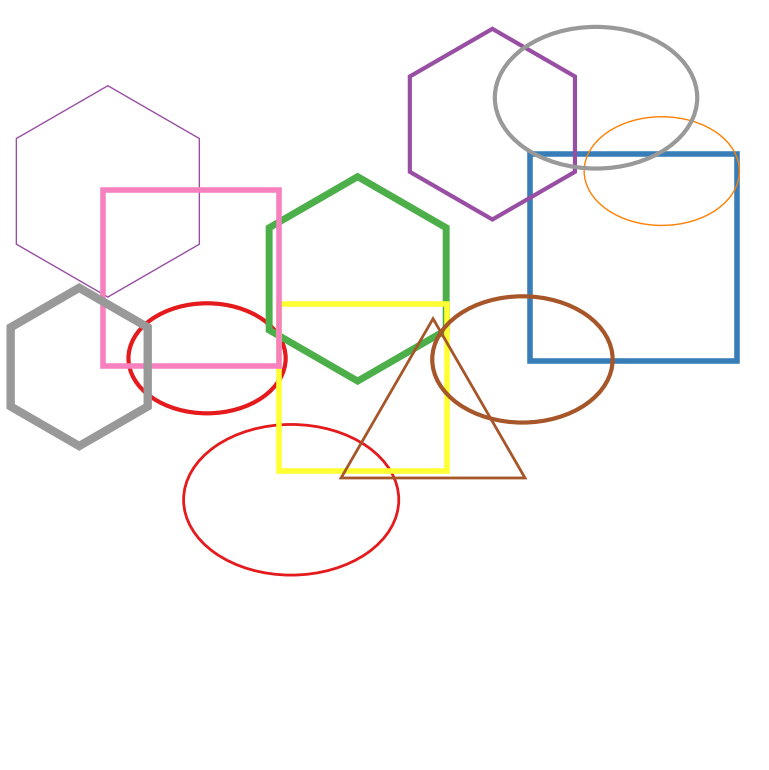[{"shape": "oval", "thickness": 1, "radius": 0.7, "center": [0.378, 0.351]}, {"shape": "oval", "thickness": 1.5, "radius": 0.51, "center": [0.269, 0.535]}, {"shape": "square", "thickness": 2, "radius": 0.67, "center": [0.823, 0.666]}, {"shape": "hexagon", "thickness": 2.5, "radius": 0.66, "center": [0.464, 0.638]}, {"shape": "hexagon", "thickness": 0.5, "radius": 0.69, "center": [0.14, 0.751]}, {"shape": "hexagon", "thickness": 1.5, "radius": 0.62, "center": [0.639, 0.839]}, {"shape": "oval", "thickness": 0.5, "radius": 0.5, "center": [0.859, 0.778]}, {"shape": "square", "thickness": 2, "radius": 0.54, "center": [0.471, 0.497]}, {"shape": "oval", "thickness": 1.5, "radius": 0.59, "center": [0.678, 0.533]}, {"shape": "triangle", "thickness": 1, "radius": 0.69, "center": [0.562, 0.448]}, {"shape": "square", "thickness": 2, "radius": 0.57, "center": [0.248, 0.639]}, {"shape": "oval", "thickness": 1.5, "radius": 0.66, "center": [0.774, 0.873]}, {"shape": "hexagon", "thickness": 3, "radius": 0.51, "center": [0.103, 0.523]}]